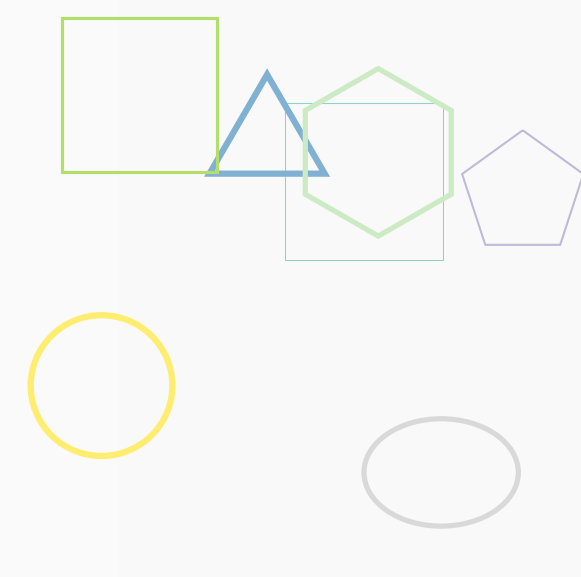[{"shape": "square", "thickness": 0.5, "radius": 0.68, "center": [0.626, 0.685]}, {"shape": "pentagon", "thickness": 1, "radius": 0.55, "center": [0.899, 0.664]}, {"shape": "triangle", "thickness": 3, "radius": 0.57, "center": [0.46, 0.756]}, {"shape": "square", "thickness": 1.5, "radius": 0.66, "center": [0.24, 0.835]}, {"shape": "oval", "thickness": 2.5, "radius": 0.66, "center": [0.759, 0.181]}, {"shape": "hexagon", "thickness": 2.5, "radius": 0.73, "center": [0.651, 0.735]}, {"shape": "circle", "thickness": 3, "radius": 0.61, "center": [0.175, 0.331]}]